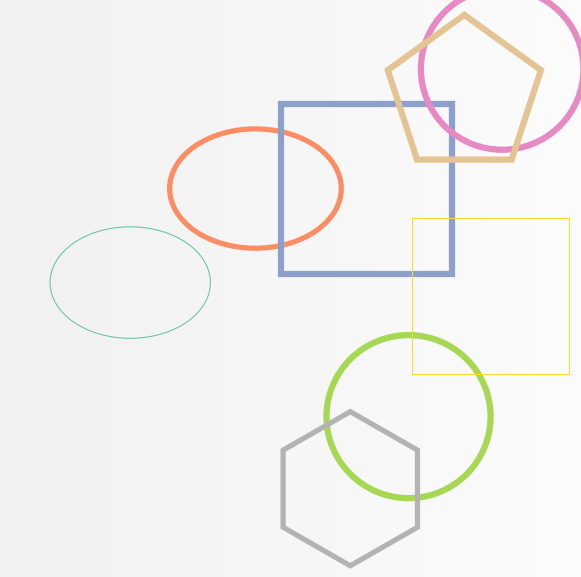[{"shape": "oval", "thickness": 0.5, "radius": 0.69, "center": [0.224, 0.51]}, {"shape": "oval", "thickness": 2.5, "radius": 0.74, "center": [0.439, 0.673]}, {"shape": "square", "thickness": 3, "radius": 0.74, "center": [0.63, 0.671]}, {"shape": "circle", "thickness": 3, "radius": 0.7, "center": [0.864, 0.88]}, {"shape": "circle", "thickness": 3, "radius": 0.71, "center": [0.703, 0.278]}, {"shape": "square", "thickness": 0.5, "radius": 0.67, "center": [0.844, 0.486]}, {"shape": "pentagon", "thickness": 3, "radius": 0.69, "center": [0.799, 0.835]}, {"shape": "hexagon", "thickness": 2.5, "radius": 0.67, "center": [0.603, 0.153]}]